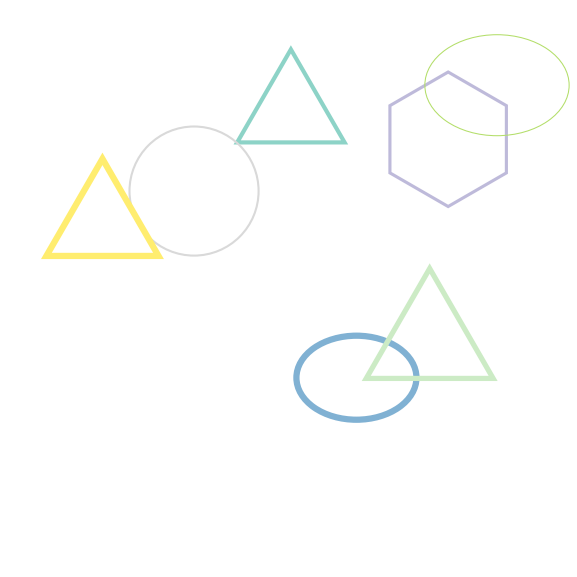[{"shape": "triangle", "thickness": 2, "radius": 0.54, "center": [0.504, 0.806]}, {"shape": "hexagon", "thickness": 1.5, "radius": 0.58, "center": [0.776, 0.758]}, {"shape": "oval", "thickness": 3, "radius": 0.52, "center": [0.617, 0.345]}, {"shape": "oval", "thickness": 0.5, "radius": 0.62, "center": [0.861, 0.852]}, {"shape": "circle", "thickness": 1, "radius": 0.56, "center": [0.336, 0.668]}, {"shape": "triangle", "thickness": 2.5, "radius": 0.63, "center": [0.744, 0.407]}, {"shape": "triangle", "thickness": 3, "radius": 0.56, "center": [0.177, 0.612]}]